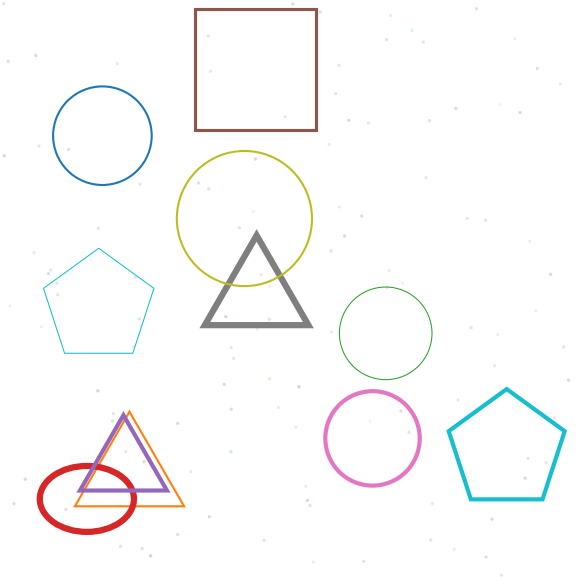[{"shape": "circle", "thickness": 1, "radius": 0.43, "center": [0.177, 0.764]}, {"shape": "triangle", "thickness": 1, "radius": 0.55, "center": [0.224, 0.177]}, {"shape": "circle", "thickness": 0.5, "radius": 0.4, "center": [0.668, 0.422]}, {"shape": "oval", "thickness": 3, "radius": 0.41, "center": [0.15, 0.135]}, {"shape": "triangle", "thickness": 2, "radius": 0.43, "center": [0.214, 0.193]}, {"shape": "square", "thickness": 1.5, "radius": 0.52, "center": [0.443, 0.878]}, {"shape": "circle", "thickness": 2, "radius": 0.41, "center": [0.645, 0.24]}, {"shape": "triangle", "thickness": 3, "radius": 0.52, "center": [0.444, 0.488]}, {"shape": "circle", "thickness": 1, "radius": 0.59, "center": [0.423, 0.621]}, {"shape": "pentagon", "thickness": 2, "radius": 0.53, "center": [0.877, 0.22]}, {"shape": "pentagon", "thickness": 0.5, "radius": 0.5, "center": [0.171, 0.469]}]